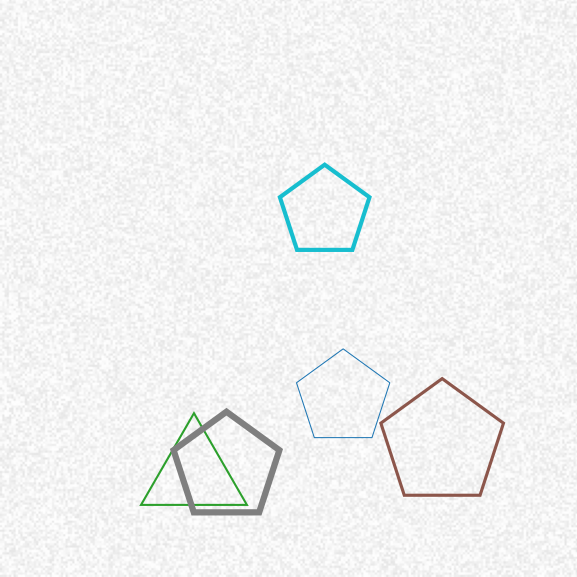[{"shape": "pentagon", "thickness": 0.5, "radius": 0.42, "center": [0.594, 0.31]}, {"shape": "triangle", "thickness": 1, "radius": 0.53, "center": [0.336, 0.178]}, {"shape": "pentagon", "thickness": 1.5, "radius": 0.56, "center": [0.766, 0.232]}, {"shape": "pentagon", "thickness": 3, "radius": 0.48, "center": [0.392, 0.19]}, {"shape": "pentagon", "thickness": 2, "radius": 0.41, "center": [0.562, 0.632]}]